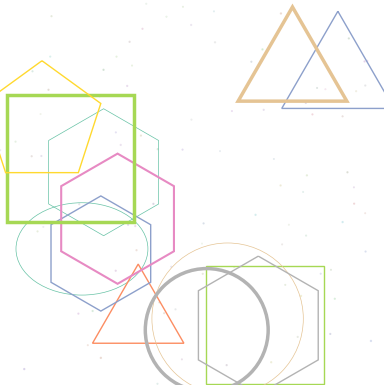[{"shape": "hexagon", "thickness": 0.5, "radius": 0.82, "center": [0.269, 0.553]}, {"shape": "oval", "thickness": 0.5, "radius": 0.86, "center": [0.213, 0.354]}, {"shape": "triangle", "thickness": 1, "radius": 0.69, "center": [0.359, 0.177]}, {"shape": "hexagon", "thickness": 1, "radius": 0.75, "center": [0.262, 0.342]}, {"shape": "triangle", "thickness": 1, "radius": 0.84, "center": [0.878, 0.802]}, {"shape": "hexagon", "thickness": 1.5, "radius": 0.85, "center": [0.305, 0.432]}, {"shape": "square", "thickness": 1, "radius": 0.76, "center": [0.688, 0.156]}, {"shape": "square", "thickness": 2.5, "radius": 0.83, "center": [0.184, 0.587]}, {"shape": "pentagon", "thickness": 1, "radius": 0.8, "center": [0.109, 0.682]}, {"shape": "circle", "thickness": 0.5, "radius": 0.98, "center": [0.591, 0.172]}, {"shape": "triangle", "thickness": 2.5, "radius": 0.82, "center": [0.76, 0.819]}, {"shape": "hexagon", "thickness": 1, "radius": 0.9, "center": [0.671, 0.155]}, {"shape": "circle", "thickness": 2.5, "radius": 0.8, "center": [0.537, 0.143]}]